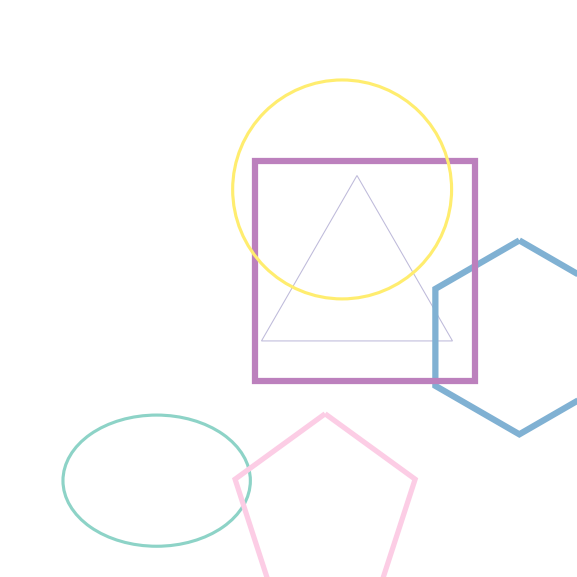[{"shape": "oval", "thickness": 1.5, "radius": 0.81, "center": [0.271, 0.167]}, {"shape": "triangle", "thickness": 0.5, "radius": 0.95, "center": [0.618, 0.504]}, {"shape": "hexagon", "thickness": 3, "radius": 0.84, "center": [0.899, 0.415]}, {"shape": "pentagon", "thickness": 2.5, "radius": 0.82, "center": [0.563, 0.119]}, {"shape": "square", "thickness": 3, "radius": 0.95, "center": [0.632, 0.53]}, {"shape": "circle", "thickness": 1.5, "radius": 0.95, "center": [0.592, 0.671]}]